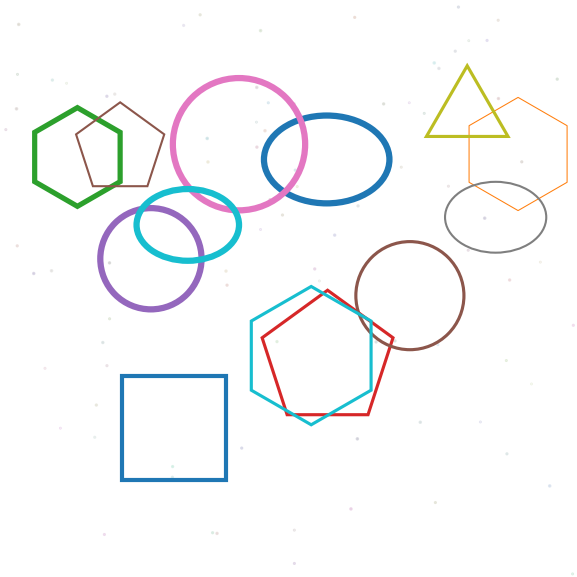[{"shape": "square", "thickness": 2, "radius": 0.45, "center": [0.301, 0.258]}, {"shape": "oval", "thickness": 3, "radius": 0.54, "center": [0.566, 0.723]}, {"shape": "hexagon", "thickness": 0.5, "radius": 0.49, "center": [0.897, 0.732]}, {"shape": "hexagon", "thickness": 2.5, "radius": 0.43, "center": [0.134, 0.727]}, {"shape": "pentagon", "thickness": 1.5, "radius": 0.6, "center": [0.567, 0.377]}, {"shape": "circle", "thickness": 3, "radius": 0.44, "center": [0.261, 0.551]}, {"shape": "circle", "thickness": 1.5, "radius": 0.47, "center": [0.71, 0.487]}, {"shape": "pentagon", "thickness": 1, "radius": 0.4, "center": [0.208, 0.742]}, {"shape": "circle", "thickness": 3, "radius": 0.57, "center": [0.414, 0.749]}, {"shape": "oval", "thickness": 1, "radius": 0.44, "center": [0.858, 0.623]}, {"shape": "triangle", "thickness": 1.5, "radius": 0.41, "center": [0.809, 0.804]}, {"shape": "hexagon", "thickness": 1.5, "radius": 0.6, "center": [0.539, 0.383]}, {"shape": "oval", "thickness": 3, "radius": 0.44, "center": [0.325, 0.61]}]